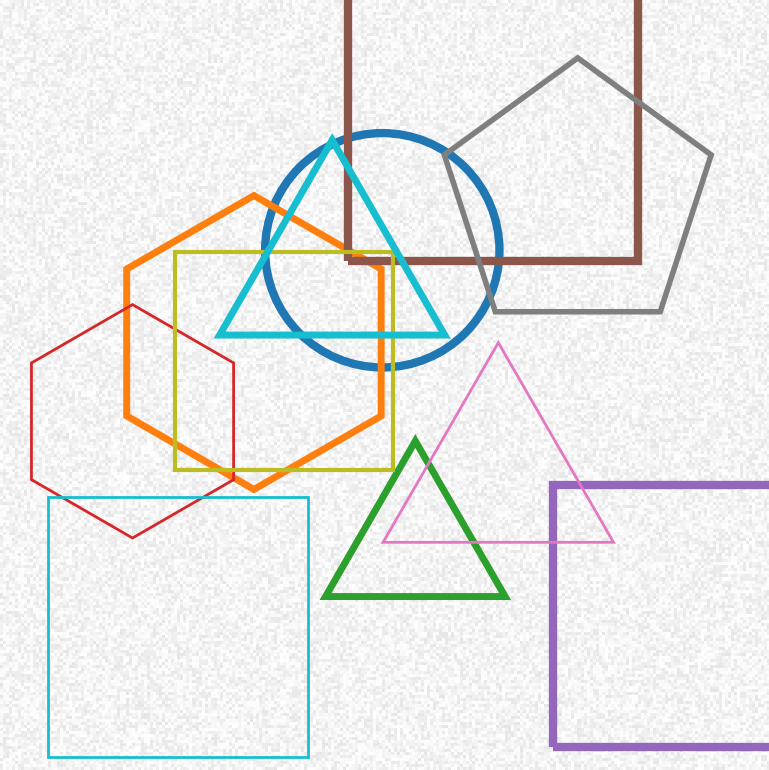[{"shape": "circle", "thickness": 3, "radius": 0.76, "center": [0.496, 0.675]}, {"shape": "hexagon", "thickness": 2.5, "radius": 0.95, "center": [0.33, 0.555]}, {"shape": "triangle", "thickness": 2.5, "radius": 0.67, "center": [0.539, 0.293]}, {"shape": "hexagon", "thickness": 1, "radius": 0.76, "center": [0.172, 0.453]}, {"shape": "square", "thickness": 3, "radius": 0.85, "center": [0.889, 0.2]}, {"shape": "square", "thickness": 3, "radius": 0.94, "center": [0.64, 0.85]}, {"shape": "triangle", "thickness": 1, "radius": 0.86, "center": [0.647, 0.382]}, {"shape": "pentagon", "thickness": 2, "radius": 0.91, "center": [0.75, 0.743]}, {"shape": "square", "thickness": 1.5, "radius": 0.71, "center": [0.368, 0.532]}, {"shape": "triangle", "thickness": 2.5, "radius": 0.84, "center": [0.431, 0.649]}, {"shape": "square", "thickness": 1, "radius": 0.85, "center": [0.231, 0.186]}]